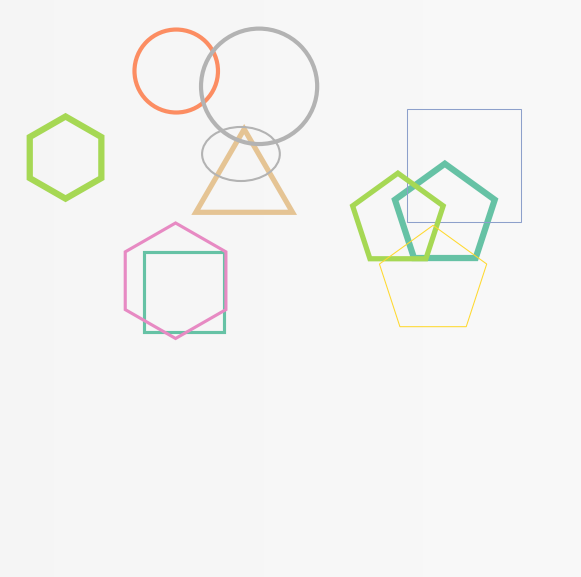[{"shape": "pentagon", "thickness": 3, "radius": 0.45, "center": [0.765, 0.625]}, {"shape": "square", "thickness": 1.5, "radius": 0.35, "center": [0.316, 0.493]}, {"shape": "circle", "thickness": 2, "radius": 0.36, "center": [0.303, 0.876]}, {"shape": "square", "thickness": 0.5, "radius": 0.49, "center": [0.798, 0.713]}, {"shape": "hexagon", "thickness": 1.5, "radius": 0.5, "center": [0.302, 0.513]}, {"shape": "pentagon", "thickness": 2.5, "radius": 0.41, "center": [0.685, 0.617]}, {"shape": "hexagon", "thickness": 3, "radius": 0.36, "center": [0.113, 0.726]}, {"shape": "pentagon", "thickness": 0.5, "radius": 0.49, "center": [0.745, 0.512]}, {"shape": "triangle", "thickness": 2.5, "radius": 0.48, "center": [0.42, 0.68]}, {"shape": "oval", "thickness": 1, "radius": 0.33, "center": [0.415, 0.732]}, {"shape": "circle", "thickness": 2, "radius": 0.5, "center": [0.446, 0.85]}]